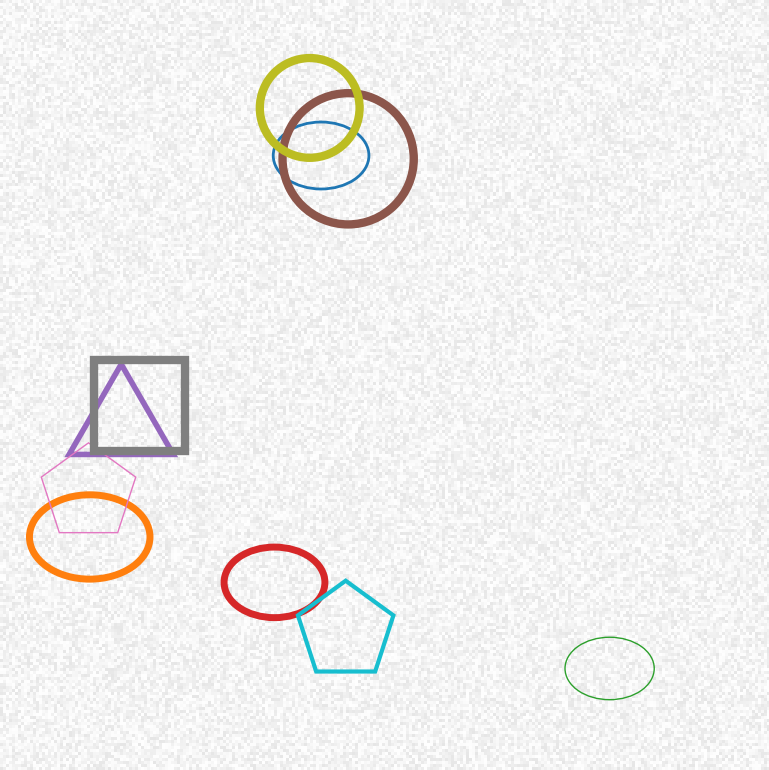[{"shape": "oval", "thickness": 1, "radius": 0.31, "center": [0.417, 0.798]}, {"shape": "oval", "thickness": 2.5, "radius": 0.39, "center": [0.117, 0.303]}, {"shape": "oval", "thickness": 0.5, "radius": 0.29, "center": [0.792, 0.132]}, {"shape": "oval", "thickness": 2.5, "radius": 0.33, "center": [0.356, 0.244]}, {"shape": "triangle", "thickness": 2, "radius": 0.39, "center": [0.157, 0.449]}, {"shape": "circle", "thickness": 3, "radius": 0.43, "center": [0.452, 0.794]}, {"shape": "pentagon", "thickness": 0.5, "radius": 0.32, "center": [0.115, 0.36]}, {"shape": "square", "thickness": 3, "radius": 0.3, "center": [0.181, 0.474]}, {"shape": "circle", "thickness": 3, "radius": 0.32, "center": [0.402, 0.86]}, {"shape": "pentagon", "thickness": 1.5, "radius": 0.33, "center": [0.449, 0.181]}]